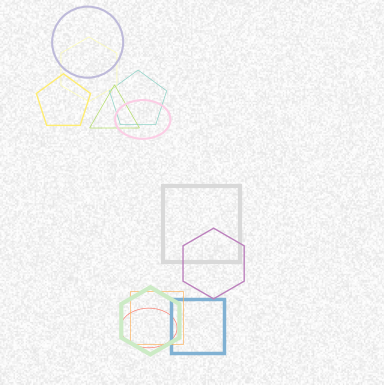[{"shape": "pentagon", "thickness": 0.5, "radius": 0.39, "center": [0.359, 0.74]}, {"shape": "hexagon", "thickness": 0.5, "radius": 0.42, "center": [0.231, 0.82]}, {"shape": "circle", "thickness": 1.5, "radius": 0.46, "center": [0.228, 0.891]}, {"shape": "oval", "thickness": 0.5, "radius": 0.37, "center": [0.386, 0.148]}, {"shape": "square", "thickness": 2.5, "radius": 0.35, "center": [0.513, 0.153]}, {"shape": "square", "thickness": 0.5, "radius": 0.34, "center": [0.407, 0.175]}, {"shape": "triangle", "thickness": 0.5, "radius": 0.37, "center": [0.297, 0.705]}, {"shape": "oval", "thickness": 1.5, "radius": 0.36, "center": [0.371, 0.69]}, {"shape": "square", "thickness": 3, "radius": 0.5, "center": [0.524, 0.418]}, {"shape": "hexagon", "thickness": 1, "radius": 0.46, "center": [0.555, 0.316]}, {"shape": "hexagon", "thickness": 3, "radius": 0.44, "center": [0.391, 0.167]}, {"shape": "pentagon", "thickness": 1, "radius": 0.37, "center": [0.165, 0.734]}]